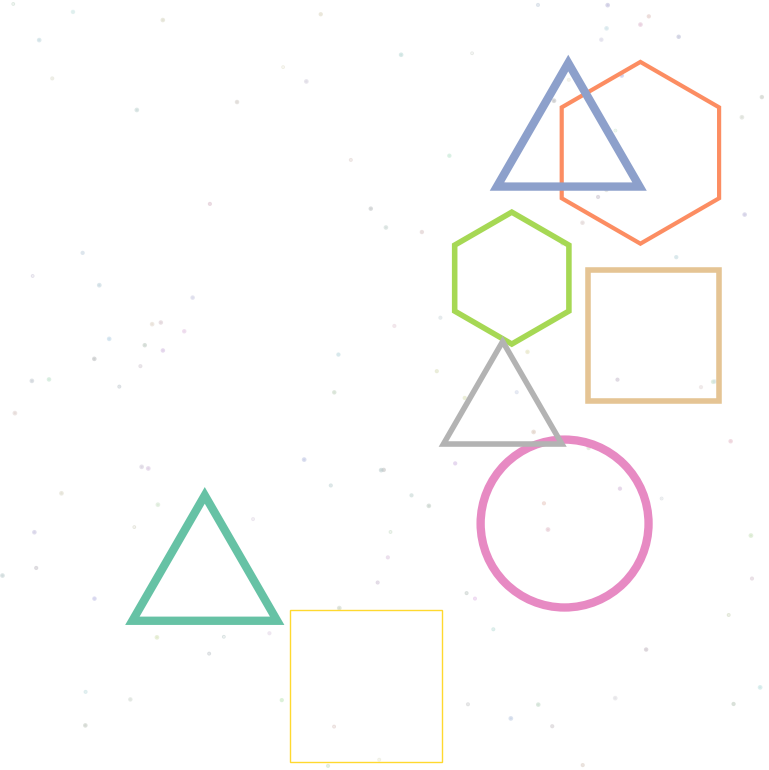[{"shape": "triangle", "thickness": 3, "radius": 0.54, "center": [0.266, 0.248]}, {"shape": "hexagon", "thickness": 1.5, "radius": 0.59, "center": [0.832, 0.802]}, {"shape": "triangle", "thickness": 3, "radius": 0.53, "center": [0.738, 0.811]}, {"shape": "circle", "thickness": 3, "radius": 0.55, "center": [0.733, 0.32]}, {"shape": "hexagon", "thickness": 2, "radius": 0.43, "center": [0.665, 0.639]}, {"shape": "square", "thickness": 0.5, "radius": 0.49, "center": [0.476, 0.109]}, {"shape": "square", "thickness": 2, "radius": 0.43, "center": [0.849, 0.565]}, {"shape": "triangle", "thickness": 2, "radius": 0.44, "center": [0.653, 0.468]}]